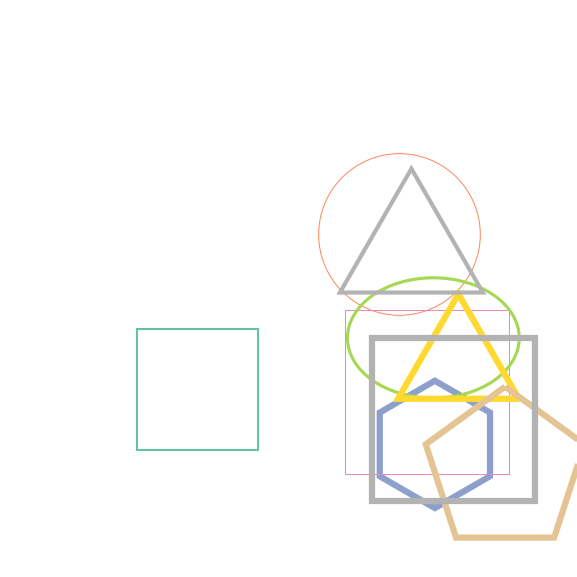[{"shape": "square", "thickness": 1, "radius": 0.52, "center": [0.342, 0.325]}, {"shape": "circle", "thickness": 0.5, "radius": 0.7, "center": [0.692, 0.593]}, {"shape": "hexagon", "thickness": 3, "radius": 0.55, "center": [0.753, 0.23]}, {"shape": "square", "thickness": 0.5, "radius": 0.71, "center": [0.739, 0.32]}, {"shape": "oval", "thickness": 1.5, "radius": 0.74, "center": [0.75, 0.414]}, {"shape": "triangle", "thickness": 3, "radius": 0.6, "center": [0.794, 0.369]}, {"shape": "pentagon", "thickness": 3, "radius": 0.72, "center": [0.875, 0.185]}, {"shape": "triangle", "thickness": 2, "radius": 0.71, "center": [0.712, 0.564]}, {"shape": "square", "thickness": 3, "radius": 0.71, "center": [0.786, 0.272]}]